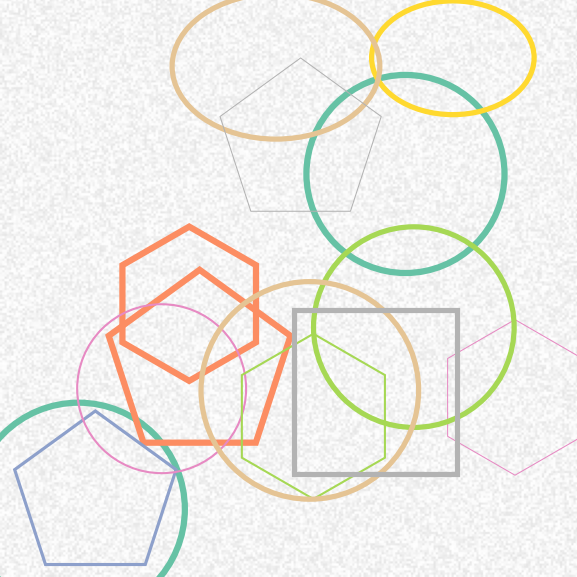[{"shape": "circle", "thickness": 3, "radius": 0.86, "center": [0.702, 0.698]}, {"shape": "circle", "thickness": 3, "radius": 0.92, "center": [0.136, 0.118]}, {"shape": "pentagon", "thickness": 3, "radius": 0.83, "center": [0.346, 0.366]}, {"shape": "hexagon", "thickness": 3, "radius": 0.67, "center": [0.328, 0.473]}, {"shape": "pentagon", "thickness": 1.5, "radius": 0.73, "center": [0.165, 0.141]}, {"shape": "hexagon", "thickness": 0.5, "radius": 0.67, "center": [0.892, 0.311]}, {"shape": "circle", "thickness": 1, "radius": 0.73, "center": [0.28, 0.326]}, {"shape": "circle", "thickness": 2.5, "radius": 0.87, "center": [0.717, 0.433]}, {"shape": "hexagon", "thickness": 1, "radius": 0.72, "center": [0.543, 0.278]}, {"shape": "oval", "thickness": 2.5, "radius": 0.7, "center": [0.784, 0.899]}, {"shape": "circle", "thickness": 2.5, "radius": 0.94, "center": [0.537, 0.323]}, {"shape": "oval", "thickness": 2.5, "radius": 0.9, "center": [0.478, 0.884]}, {"shape": "pentagon", "thickness": 0.5, "radius": 0.73, "center": [0.521, 0.752]}, {"shape": "square", "thickness": 2.5, "radius": 0.71, "center": [0.65, 0.321]}]